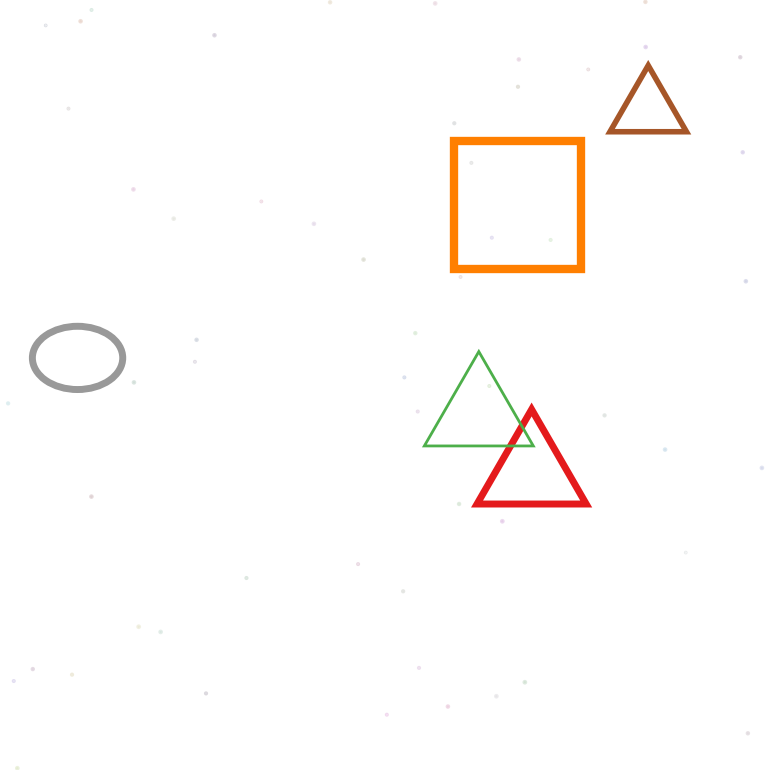[{"shape": "triangle", "thickness": 2.5, "radius": 0.41, "center": [0.69, 0.386]}, {"shape": "triangle", "thickness": 1, "radius": 0.41, "center": [0.622, 0.462]}, {"shape": "square", "thickness": 3, "radius": 0.41, "center": [0.672, 0.734]}, {"shape": "triangle", "thickness": 2, "radius": 0.29, "center": [0.842, 0.858]}, {"shape": "oval", "thickness": 2.5, "radius": 0.29, "center": [0.101, 0.535]}]